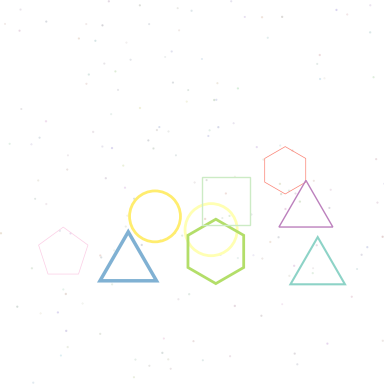[{"shape": "triangle", "thickness": 1.5, "radius": 0.41, "center": [0.825, 0.302]}, {"shape": "circle", "thickness": 2, "radius": 0.34, "center": [0.548, 0.403]}, {"shape": "hexagon", "thickness": 0.5, "radius": 0.31, "center": [0.741, 0.558]}, {"shape": "triangle", "thickness": 2.5, "radius": 0.42, "center": [0.333, 0.313]}, {"shape": "hexagon", "thickness": 2, "radius": 0.42, "center": [0.561, 0.347]}, {"shape": "pentagon", "thickness": 0.5, "radius": 0.34, "center": [0.164, 0.343]}, {"shape": "triangle", "thickness": 1, "radius": 0.4, "center": [0.795, 0.451]}, {"shape": "square", "thickness": 1, "radius": 0.31, "center": [0.586, 0.477]}, {"shape": "circle", "thickness": 2, "radius": 0.33, "center": [0.403, 0.438]}]